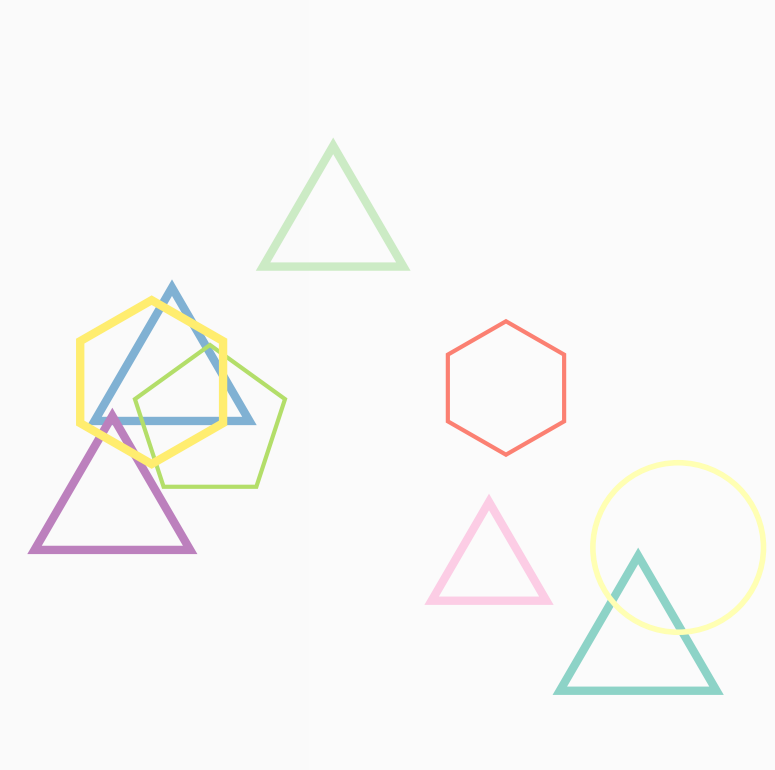[{"shape": "triangle", "thickness": 3, "radius": 0.58, "center": [0.823, 0.161]}, {"shape": "circle", "thickness": 2, "radius": 0.55, "center": [0.875, 0.289]}, {"shape": "hexagon", "thickness": 1.5, "radius": 0.43, "center": [0.653, 0.496]}, {"shape": "triangle", "thickness": 3, "radius": 0.58, "center": [0.222, 0.511]}, {"shape": "pentagon", "thickness": 1.5, "radius": 0.51, "center": [0.271, 0.45]}, {"shape": "triangle", "thickness": 3, "radius": 0.43, "center": [0.631, 0.263]}, {"shape": "triangle", "thickness": 3, "radius": 0.58, "center": [0.145, 0.344]}, {"shape": "triangle", "thickness": 3, "radius": 0.52, "center": [0.43, 0.706]}, {"shape": "hexagon", "thickness": 3, "radius": 0.53, "center": [0.196, 0.504]}]